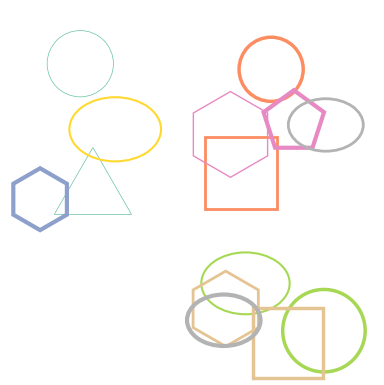[{"shape": "triangle", "thickness": 0.5, "radius": 0.58, "center": [0.241, 0.501]}, {"shape": "circle", "thickness": 0.5, "radius": 0.43, "center": [0.208, 0.834]}, {"shape": "circle", "thickness": 2.5, "radius": 0.42, "center": [0.704, 0.82]}, {"shape": "square", "thickness": 2, "radius": 0.46, "center": [0.626, 0.55]}, {"shape": "hexagon", "thickness": 3, "radius": 0.4, "center": [0.104, 0.483]}, {"shape": "pentagon", "thickness": 3, "radius": 0.41, "center": [0.763, 0.683]}, {"shape": "hexagon", "thickness": 1, "radius": 0.56, "center": [0.599, 0.651]}, {"shape": "circle", "thickness": 2.5, "radius": 0.54, "center": [0.841, 0.141]}, {"shape": "oval", "thickness": 1.5, "radius": 0.57, "center": [0.638, 0.264]}, {"shape": "oval", "thickness": 1.5, "radius": 0.6, "center": [0.299, 0.664]}, {"shape": "square", "thickness": 2.5, "radius": 0.46, "center": [0.749, 0.109]}, {"shape": "hexagon", "thickness": 2, "radius": 0.49, "center": [0.586, 0.198]}, {"shape": "oval", "thickness": 2, "radius": 0.49, "center": [0.846, 0.675]}, {"shape": "oval", "thickness": 3, "radius": 0.48, "center": [0.581, 0.168]}]